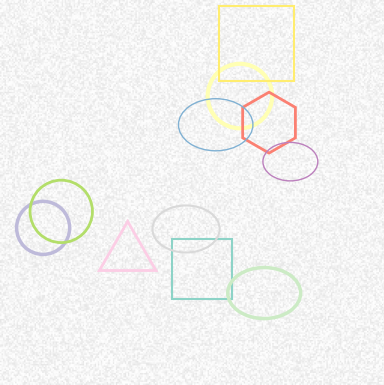[{"shape": "square", "thickness": 1.5, "radius": 0.39, "center": [0.524, 0.301]}, {"shape": "circle", "thickness": 3, "radius": 0.42, "center": [0.623, 0.751]}, {"shape": "circle", "thickness": 2.5, "radius": 0.34, "center": [0.112, 0.408]}, {"shape": "hexagon", "thickness": 2, "radius": 0.4, "center": [0.699, 0.681]}, {"shape": "oval", "thickness": 1, "radius": 0.48, "center": [0.56, 0.676]}, {"shape": "circle", "thickness": 2, "radius": 0.41, "center": [0.159, 0.451]}, {"shape": "triangle", "thickness": 2, "radius": 0.42, "center": [0.332, 0.34]}, {"shape": "oval", "thickness": 1.5, "radius": 0.44, "center": [0.483, 0.405]}, {"shape": "oval", "thickness": 1, "radius": 0.36, "center": [0.754, 0.58]}, {"shape": "oval", "thickness": 2.5, "radius": 0.47, "center": [0.686, 0.239]}, {"shape": "square", "thickness": 1.5, "radius": 0.48, "center": [0.667, 0.887]}]